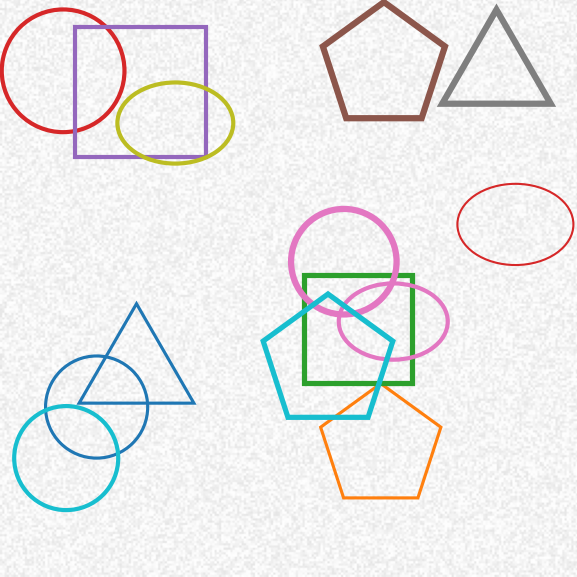[{"shape": "circle", "thickness": 1.5, "radius": 0.44, "center": [0.167, 0.294]}, {"shape": "triangle", "thickness": 1.5, "radius": 0.57, "center": [0.236, 0.358]}, {"shape": "pentagon", "thickness": 1.5, "radius": 0.55, "center": [0.659, 0.226]}, {"shape": "square", "thickness": 2.5, "radius": 0.47, "center": [0.62, 0.429]}, {"shape": "circle", "thickness": 2, "radius": 0.53, "center": [0.109, 0.877]}, {"shape": "oval", "thickness": 1, "radius": 0.5, "center": [0.892, 0.611]}, {"shape": "square", "thickness": 2, "radius": 0.57, "center": [0.244, 0.84]}, {"shape": "pentagon", "thickness": 3, "radius": 0.56, "center": [0.665, 0.884]}, {"shape": "oval", "thickness": 2, "radius": 0.47, "center": [0.681, 0.442]}, {"shape": "circle", "thickness": 3, "radius": 0.46, "center": [0.595, 0.546]}, {"shape": "triangle", "thickness": 3, "radius": 0.54, "center": [0.86, 0.874]}, {"shape": "oval", "thickness": 2, "radius": 0.5, "center": [0.304, 0.786]}, {"shape": "circle", "thickness": 2, "radius": 0.45, "center": [0.115, 0.206]}, {"shape": "pentagon", "thickness": 2.5, "radius": 0.59, "center": [0.568, 0.372]}]